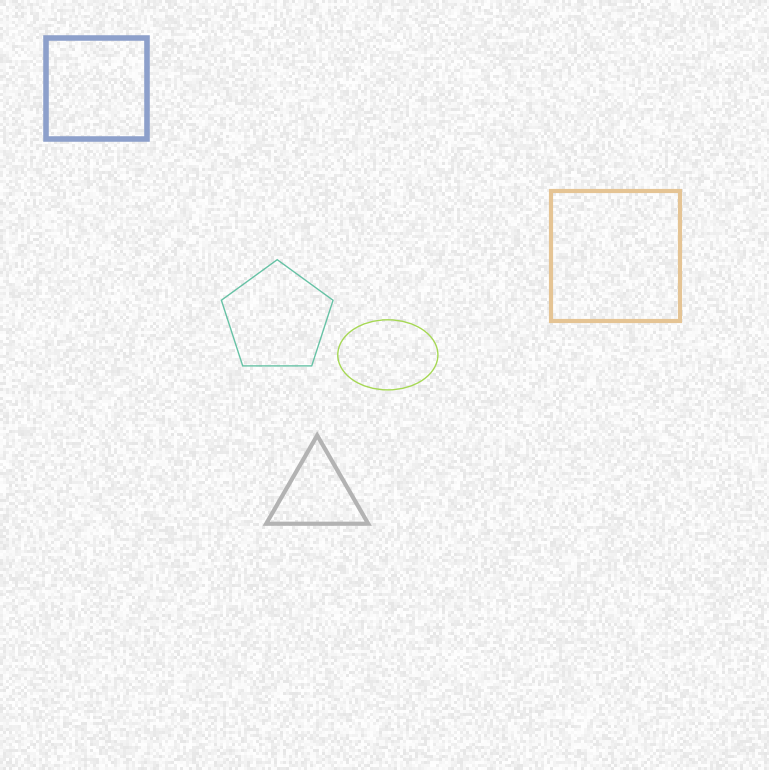[{"shape": "pentagon", "thickness": 0.5, "radius": 0.38, "center": [0.36, 0.586]}, {"shape": "square", "thickness": 2, "radius": 0.33, "center": [0.125, 0.886]}, {"shape": "oval", "thickness": 0.5, "radius": 0.33, "center": [0.504, 0.539]}, {"shape": "square", "thickness": 1.5, "radius": 0.42, "center": [0.799, 0.667]}, {"shape": "triangle", "thickness": 1.5, "radius": 0.38, "center": [0.412, 0.358]}]